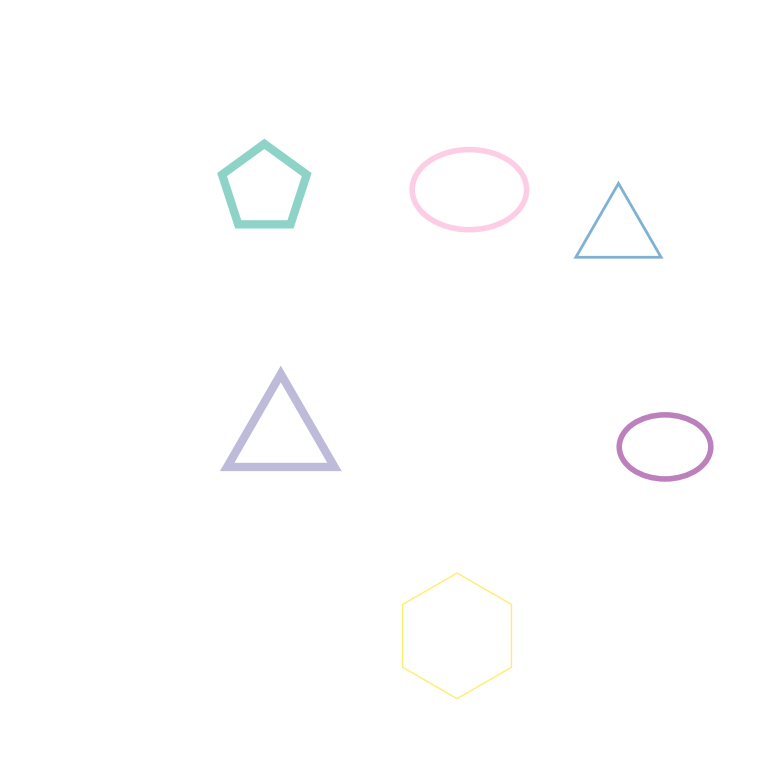[{"shape": "pentagon", "thickness": 3, "radius": 0.29, "center": [0.343, 0.755]}, {"shape": "triangle", "thickness": 3, "radius": 0.4, "center": [0.365, 0.434]}, {"shape": "triangle", "thickness": 1, "radius": 0.32, "center": [0.803, 0.698]}, {"shape": "oval", "thickness": 2, "radius": 0.37, "center": [0.61, 0.754]}, {"shape": "oval", "thickness": 2, "radius": 0.3, "center": [0.864, 0.42]}, {"shape": "hexagon", "thickness": 0.5, "radius": 0.41, "center": [0.594, 0.174]}]